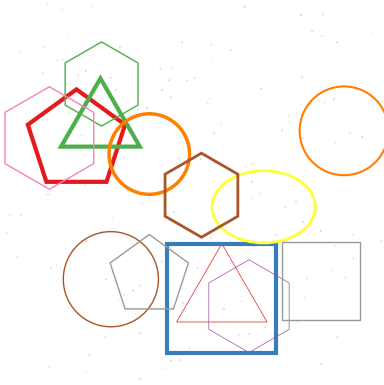[{"shape": "pentagon", "thickness": 3, "radius": 0.66, "center": [0.199, 0.635]}, {"shape": "triangle", "thickness": 0.5, "radius": 0.68, "center": [0.576, 0.231]}, {"shape": "square", "thickness": 3, "radius": 0.71, "center": [0.575, 0.225]}, {"shape": "hexagon", "thickness": 1, "radius": 0.55, "center": [0.264, 0.782]}, {"shape": "triangle", "thickness": 3, "radius": 0.59, "center": [0.261, 0.678]}, {"shape": "hexagon", "thickness": 0.5, "radius": 0.6, "center": [0.647, 0.205]}, {"shape": "circle", "thickness": 2.5, "radius": 0.52, "center": [0.388, 0.6]}, {"shape": "circle", "thickness": 1.5, "radius": 0.58, "center": [0.894, 0.66]}, {"shape": "oval", "thickness": 2, "radius": 0.67, "center": [0.685, 0.463]}, {"shape": "hexagon", "thickness": 2, "radius": 0.55, "center": [0.523, 0.493]}, {"shape": "circle", "thickness": 1, "radius": 0.62, "center": [0.288, 0.275]}, {"shape": "hexagon", "thickness": 1, "radius": 0.67, "center": [0.128, 0.642]}, {"shape": "square", "thickness": 1, "radius": 0.5, "center": [0.834, 0.27]}, {"shape": "pentagon", "thickness": 1, "radius": 0.53, "center": [0.388, 0.284]}]